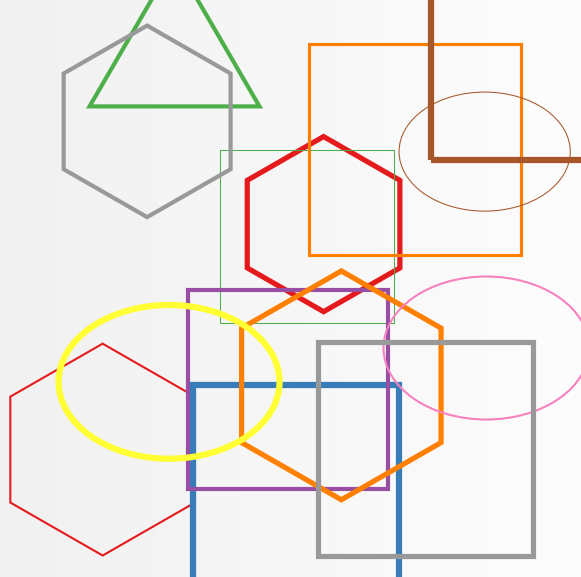[{"shape": "hexagon", "thickness": 1, "radius": 0.92, "center": [0.177, 0.221]}, {"shape": "hexagon", "thickness": 2.5, "radius": 0.76, "center": [0.557, 0.611]}, {"shape": "square", "thickness": 3, "radius": 0.88, "center": [0.509, 0.156]}, {"shape": "square", "thickness": 0.5, "radius": 0.75, "center": [0.528, 0.59]}, {"shape": "triangle", "thickness": 2, "radius": 0.84, "center": [0.3, 0.899]}, {"shape": "square", "thickness": 2, "radius": 0.86, "center": [0.495, 0.325]}, {"shape": "square", "thickness": 1.5, "radius": 0.91, "center": [0.714, 0.74]}, {"shape": "hexagon", "thickness": 2.5, "radius": 0.99, "center": [0.587, 0.332]}, {"shape": "oval", "thickness": 3, "radius": 0.95, "center": [0.291, 0.338]}, {"shape": "square", "thickness": 3, "radius": 0.74, "center": [0.89, 0.871]}, {"shape": "oval", "thickness": 0.5, "radius": 0.74, "center": [0.834, 0.737]}, {"shape": "oval", "thickness": 1, "radius": 0.88, "center": [0.837, 0.397]}, {"shape": "hexagon", "thickness": 2, "radius": 0.83, "center": [0.253, 0.789]}, {"shape": "square", "thickness": 2.5, "radius": 0.93, "center": [0.732, 0.222]}]